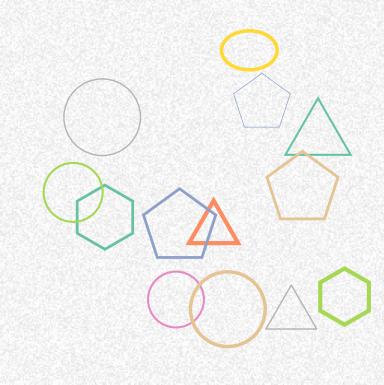[{"shape": "triangle", "thickness": 1.5, "radius": 0.49, "center": [0.826, 0.647]}, {"shape": "hexagon", "thickness": 2, "radius": 0.42, "center": [0.273, 0.436]}, {"shape": "triangle", "thickness": 3, "radius": 0.37, "center": [0.555, 0.405]}, {"shape": "pentagon", "thickness": 0.5, "radius": 0.39, "center": [0.68, 0.732]}, {"shape": "pentagon", "thickness": 2, "radius": 0.49, "center": [0.467, 0.411]}, {"shape": "circle", "thickness": 1.5, "radius": 0.36, "center": [0.457, 0.222]}, {"shape": "hexagon", "thickness": 3, "radius": 0.36, "center": [0.895, 0.23]}, {"shape": "circle", "thickness": 1.5, "radius": 0.38, "center": [0.19, 0.5]}, {"shape": "oval", "thickness": 2.5, "radius": 0.36, "center": [0.648, 0.869]}, {"shape": "circle", "thickness": 2.5, "radius": 0.49, "center": [0.592, 0.197]}, {"shape": "pentagon", "thickness": 2, "radius": 0.48, "center": [0.786, 0.51]}, {"shape": "triangle", "thickness": 1, "radius": 0.38, "center": [0.757, 0.183]}, {"shape": "circle", "thickness": 1, "radius": 0.5, "center": [0.265, 0.695]}]